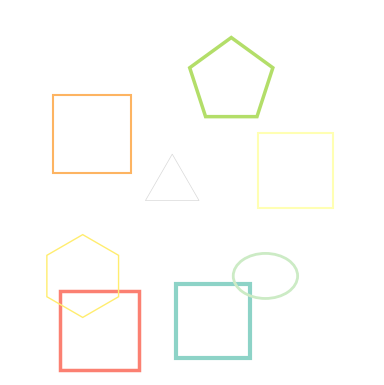[{"shape": "square", "thickness": 3, "radius": 0.48, "center": [0.554, 0.167]}, {"shape": "square", "thickness": 1.5, "radius": 0.49, "center": [0.767, 0.557]}, {"shape": "square", "thickness": 2.5, "radius": 0.51, "center": [0.258, 0.142]}, {"shape": "square", "thickness": 1.5, "radius": 0.51, "center": [0.238, 0.653]}, {"shape": "pentagon", "thickness": 2.5, "radius": 0.57, "center": [0.601, 0.789]}, {"shape": "triangle", "thickness": 0.5, "radius": 0.4, "center": [0.447, 0.519]}, {"shape": "oval", "thickness": 2, "radius": 0.42, "center": [0.689, 0.283]}, {"shape": "hexagon", "thickness": 1, "radius": 0.54, "center": [0.215, 0.283]}]